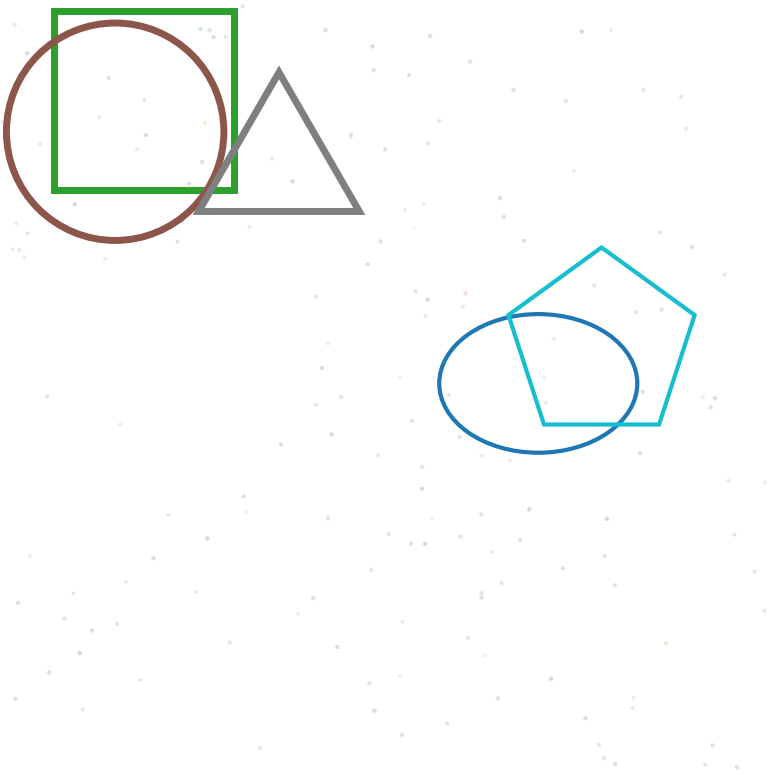[{"shape": "oval", "thickness": 1.5, "radius": 0.64, "center": [0.699, 0.502]}, {"shape": "square", "thickness": 2.5, "radius": 0.58, "center": [0.187, 0.87]}, {"shape": "circle", "thickness": 2.5, "radius": 0.71, "center": [0.15, 0.829]}, {"shape": "triangle", "thickness": 2.5, "radius": 0.6, "center": [0.362, 0.786]}, {"shape": "pentagon", "thickness": 1.5, "radius": 0.64, "center": [0.781, 0.552]}]